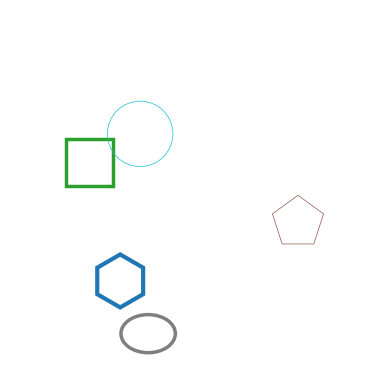[{"shape": "hexagon", "thickness": 3, "radius": 0.34, "center": [0.312, 0.27]}, {"shape": "square", "thickness": 2.5, "radius": 0.31, "center": [0.232, 0.577]}, {"shape": "pentagon", "thickness": 0.5, "radius": 0.35, "center": [0.774, 0.423]}, {"shape": "oval", "thickness": 2.5, "radius": 0.35, "center": [0.385, 0.133]}, {"shape": "circle", "thickness": 0.5, "radius": 0.43, "center": [0.364, 0.652]}]